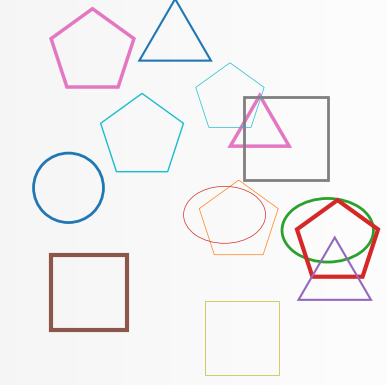[{"shape": "triangle", "thickness": 1.5, "radius": 0.53, "center": [0.452, 0.896]}, {"shape": "circle", "thickness": 2, "radius": 0.45, "center": [0.177, 0.512]}, {"shape": "pentagon", "thickness": 0.5, "radius": 0.54, "center": [0.616, 0.425]}, {"shape": "oval", "thickness": 2, "radius": 0.59, "center": [0.846, 0.402]}, {"shape": "pentagon", "thickness": 3, "radius": 0.55, "center": [0.871, 0.37]}, {"shape": "oval", "thickness": 0.5, "radius": 0.53, "center": [0.58, 0.442]}, {"shape": "triangle", "thickness": 1.5, "radius": 0.54, "center": [0.864, 0.275]}, {"shape": "square", "thickness": 3, "radius": 0.49, "center": [0.23, 0.241]}, {"shape": "triangle", "thickness": 2.5, "radius": 0.44, "center": [0.67, 0.664]}, {"shape": "pentagon", "thickness": 2.5, "radius": 0.56, "center": [0.239, 0.865]}, {"shape": "square", "thickness": 2, "radius": 0.54, "center": [0.738, 0.64]}, {"shape": "square", "thickness": 0.5, "radius": 0.48, "center": [0.625, 0.121]}, {"shape": "pentagon", "thickness": 0.5, "radius": 0.46, "center": [0.593, 0.744]}, {"shape": "pentagon", "thickness": 1, "radius": 0.56, "center": [0.367, 0.645]}]